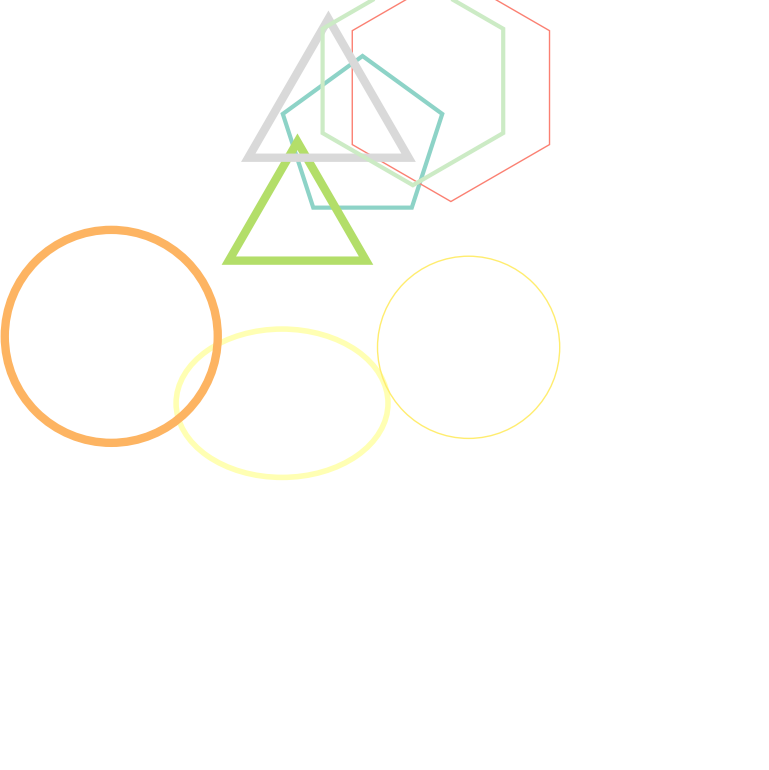[{"shape": "pentagon", "thickness": 1.5, "radius": 0.54, "center": [0.471, 0.818]}, {"shape": "oval", "thickness": 2, "radius": 0.69, "center": [0.366, 0.476]}, {"shape": "hexagon", "thickness": 0.5, "radius": 0.74, "center": [0.586, 0.886]}, {"shape": "circle", "thickness": 3, "radius": 0.69, "center": [0.145, 0.563]}, {"shape": "triangle", "thickness": 3, "radius": 0.51, "center": [0.386, 0.713]}, {"shape": "triangle", "thickness": 3, "radius": 0.6, "center": [0.427, 0.855]}, {"shape": "hexagon", "thickness": 1.5, "radius": 0.68, "center": [0.536, 0.895]}, {"shape": "circle", "thickness": 0.5, "radius": 0.59, "center": [0.609, 0.549]}]